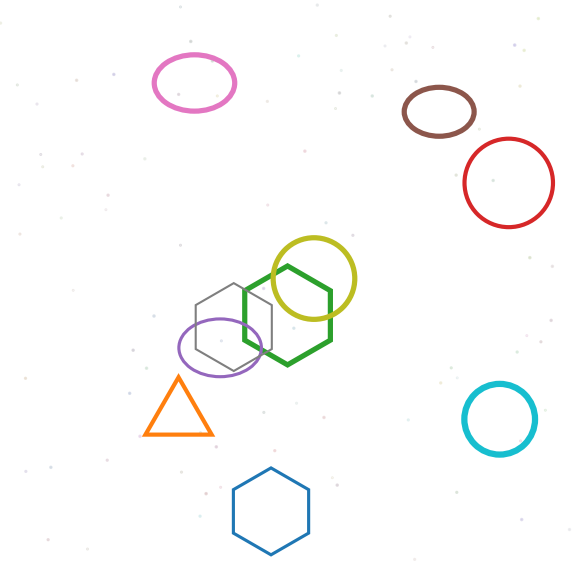[{"shape": "hexagon", "thickness": 1.5, "radius": 0.38, "center": [0.469, 0.114]}, {"shape": "triangle", "thickness": 2, "radius": 0.33, "center": [0.309, 0.28]}, {"shape": "hexagon", "thickness": 2.5, "radius": 0.43, "center": [0.498, 0.453]}, {"shape": "circle", "thickness": 2, "radius": 0.38, "center": [0.881, 0.682]}, {"shape": "oval", "thickness": 1.5, "radius": 0.36, "center": [0.381, 0.397]}, {"shape": "oval", "thickness": 2.5, "radius": 0.3, "center": [0.76, 0.806]}, {"shape": "oval", "thickness": 2.5, "radius": 0.35, "center": [0.337, 0.855]}, {"shape": "hexagon", "thickness": 1, "radius": 0.38, "center": [0.405, 0.433]}, {"shape": "circle", "thickness": 2.5, "radius": 0.35, "center": [0.544, 0.517]}, {"shape": "circle", "thickness": 3, "radius": 0.31, "center": [0.865, 0.273]}]